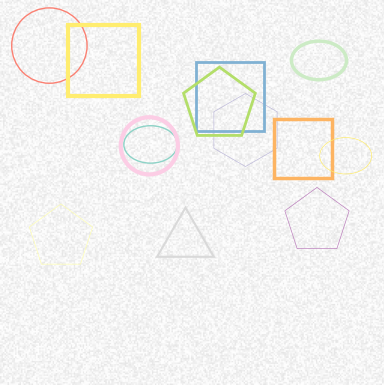[{"shape": "oval", "thickness": 1, "radius": 0.35, "center": [0.391, 0.625]}, {"shape": "pentagon", "thickness": 0.5, "radius": 0.43, "center": [0.158, 0.384]}, {"shape": "hexagon", "thickness": 0.5, "radius": 0.47, "center": [0.638, 0.662]}, {"shape": "circle", "thickness": 1, "radius": 0.49, "center": [0.128, 0.882]}, {"shape": "square", "thickness": 2, "radius": 0.45, "center": [0.597, 0.749]}, {"shape": "square", "thickness": 2.5, "radius": 0.38, "center": [0.788, 0.614]}, {"shape": "pentagon", "thickness": 2, "radius": 0.49, "center": [0.57, 0.728]}, {"shape": "circle", "thickness": 3, "radius": 0.37, "center": [0.388, 0.621]}, {"shape": "triangle", "thickness": 1.5, "radius": 0.43, "center": [0.482, 0.376]}, {"shape": "pentagon", "thickness": 0.5, "radius": 0.44, "center": [0.823, 0.425]}, {"shape": "oval", "thickness": 2.5, "radius": 0.36, "center": [0.829, 0.843]}, {"shape": "square", "thickness": 3, "radius": 0.46, "center": [0.269, 0.843]}, {"shape": "oval", "thickness": 0.5, "radius": 0.34, "center": [0.898, 0.595]}]